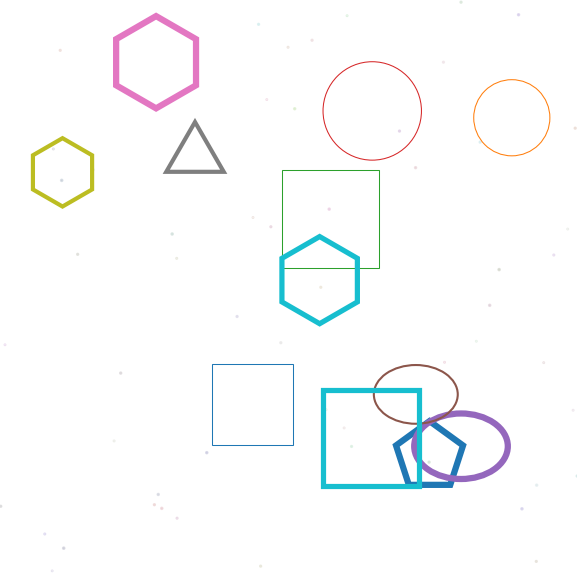[{"shape": "square", "thickness": 0.5, "radius": 0.35, "center": [0.438, 0.299]}, {"shape": "pentagon", "thickness": 3, "radius": 0.31, "center": [0.744, 0.209]}, {"shape": "circle", "thickness": 0.5, "radius": 0.33, "center": [0.886, 0.795]}, {"shape": "square", "thickness": 0.5, "radius": 0.42, "center": [0.572, 0.621]}, {"shape": "circle", "thickness": 0.5, "radius": 0.43, "center": [0.645, 0.807]}, {"shape": "oval", "thickness": 3, "radius": 0.41, "center": [0.798, 0.226]}, {"shape": "oval", "thickness": 1, "radius": 0.36, "center": [0.72, 0.316]}, {"shape": "hexagon", "thickness": 3, "radius": 0.4, "center": [0.27, 0.891]}, {"shape": "triangle", "thickness": 2, "radius": 0.29, "center": [0.338, 0.73]}, {"shape": "hexagon", "thickness": 2, "radius": 0.3, "center": [0.108, 0.701]}, {"shape": "hexagon", "thickness": 2.5, "radius": 0.38, "center": [0.554, 0.514]}, {"shape": "square", "thickness": 2.5, "radius": 0.41, "center": [0.643, 0.24]}]